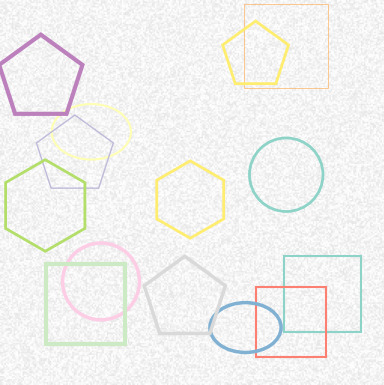[{"shape": "square", "thickness": 1.5, "radius": 0.49, "center": [0.838, 0.237]}, {"shape": "circle", "thickness": 2, "radius": 0.48, "center": [0.743, 0.546]}, {"shape": "oval", "thickness": 1.5, "radius": 0.51, "center": [0.237, 0.658]}, {"shape": "pentagon", "thickness": 1, "radius": 0.53, "center": [0.195, 0.596]}, {"shape": "square", "thickness": 1.5, "radius": 0.45, "center": [0.756, 0.164]}, {"shape": "oval", "thickness": 2.5, "radius": 0.46, "center": [0.638, 0.149]}, {"shape": "square", "thickness": 0.5, "radius": 0.55, "center": [0.743, 0.88]}, {"shape": "hexagon", "thickness": 2, "radius": 0.59, "center": [0.118, 0.466]}, {"shape": "circle", "thickness": 2.5, "radius": 0.5, "center": [0.262, 0.269]}, {"shape": "pentagon", "thickness": 2.5, "radius": 0.55, "center": [0.48, 0.223]}, {"shape": "pentagon", "thickness": 3, "radius": 0.57, "center": [0.106, 0.796]}, {"shape": "square", "thickness": 3, "radius": 0.52, "center": [0.222, 0.211]}, {"shape": "pentagon", "thickness": 2, "radius": 0.45, "center": [0.664, 0.855]}, {"shape": "hexagon", "thickness": 2, "radius": 0.5, "center": [0.494, 0.482]}]